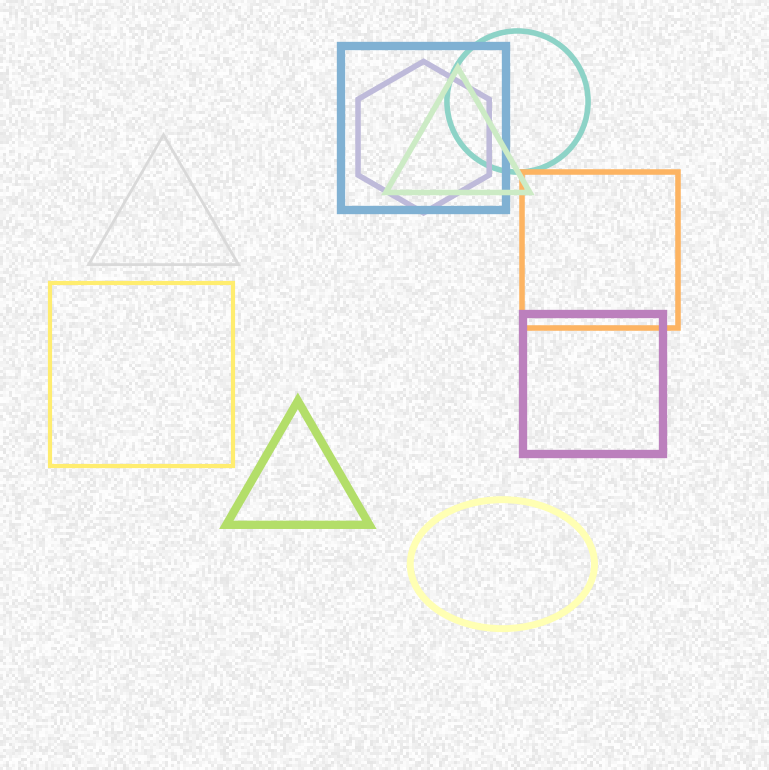[{"shape": "circle", "thickness": 2, "radius": 0.46, "center": [0.672, 0.868]}, {"shape": "oval", "thickness": 2.5, "radius": 0.6, "center": [0.652, 0.267]}, {"shape": "hexagon", "thickness": 2, "radius": 0.49, "center": [0.55, 0.822]}, {"shape": "square", "thickness": 3, "radius": 0.53, "center": [0.55, 0.833]}, {"shape": "square", "thickness": 2, "radius": 0.51, "center": [0.779, 0.675]}, {"shape": "triangle", "thickness": 3, "radius": 0.54, "center": [0.387, 0.372]}, {"shape": "triangle", "thickness": 1, "radius": 0.56, "center": [0.212, 0.713]}, {"shape": "square", "thickness": 3, "radius": 0.45, "center": [0.77, 0.501]}, {"shape": "triangle", "thickness": 2, "radius": 0.54, "center": [0.595, 0.804]}, {"shape": "square", "thickness": 1.5, "radius": 0.59, "center": [0.184, 0.513]}]